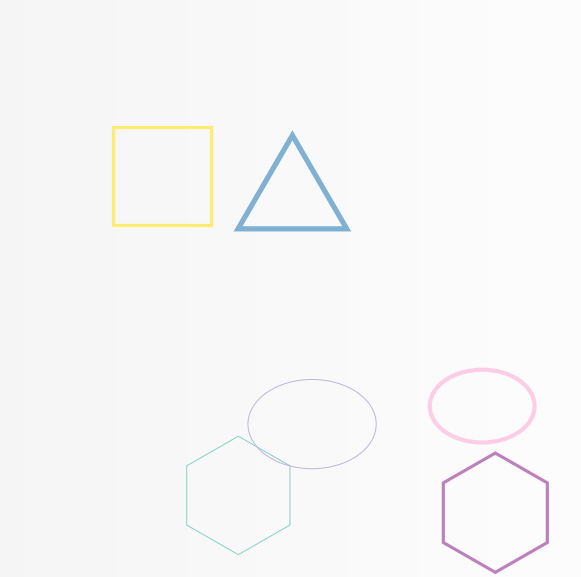[{"shape": "hexagon", "thickness": 0.5, "radius": 0.51, "center": [0.41, 0.141]}, {"shape": "oval", "thickness": 0.5, "radius": 0.55, "center": [0.537, 0.265]}, {"shape": "triangle", "thickness": 2.5, "radius": 0.54, "center": [0.503, 0.657]}, {"shape": "oval", "thickness": 2, "radius": 0.45, "center": [0.83, 0.296]}, {"shape": "hexagon", "thickness": 1.5, "radius": 0.52, "center": [0.852, 0.111]}, {"shape": "square", "thickness": 1.5, "radius": 0.42, "center": [0.279, 0.694]}]